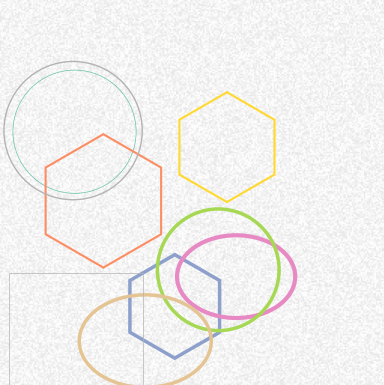[{"shape": "circle", "thickness": 0.5, "radius": 0.8, "center": [0.194, 0.658]}, {"shape": "hexagon", "thickness": 1.5, "radius": 0.87, "center": [0.268, 0.478]}, {"shape": "hexagon", "thickness": 2.5, "radius": 0.67, "center": [0.454, 0.204]}, {"shape": "oval", "thickness": 3, "radius": 0.77, "center": [0.613, 0.281]}, {"shape": "circle", "thickness": 2.5, "radius": 0.79, "center": [0.567, 0.299]}, {"shape": "hexagon", "thickness": 1.5, "radius": 0.71, "center": [0.589, 0.618]}, {"shape": "oval", "thickness": 2.5, "radius": 0.86, "center": [0.377, 0.114]}, {"shape": "circle", "thickness": 1, "radius": 0.9, "center": [0.19, 0.661]}, {"shape": "square", "thickness": 0.5, "radius": 0.87, "center": [0.197, 0.118]}]